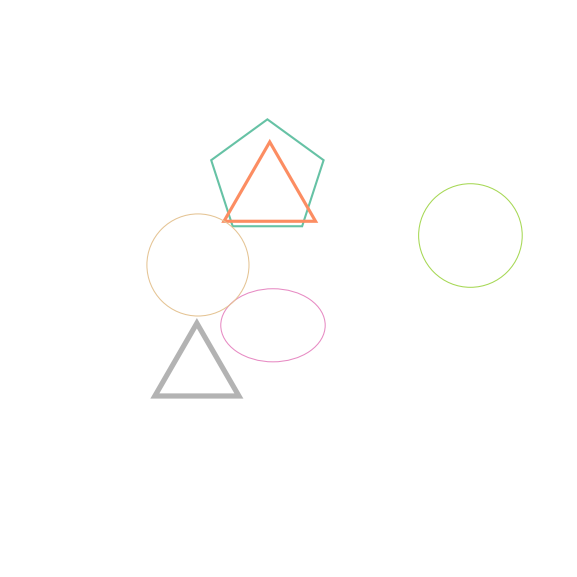[{"shape": "pentagon", "thickness": 1, "radius": 0.51, "center": [0.463, 0.69]}, {"shape": "triangle", "thickness": 1.5, "radius": 0.46, "center": [0.467, 0.662]}, {"shape": "oval", "thickness": 0.5, "radius": 0.45, "center": [0.473, 0.436]}, {"shape": "circle", "thickness": 0.5, "radius": 0.45, "center": [0.815, 0.591]}, {"shape": "circle", "thickness": 0.5, "radius": 0.44, "center": [0.343, 0.54]}, {"shape": "triangle", "thickness": 2.5, "radius": 0.42, "center": [0.341, 0.355]}]